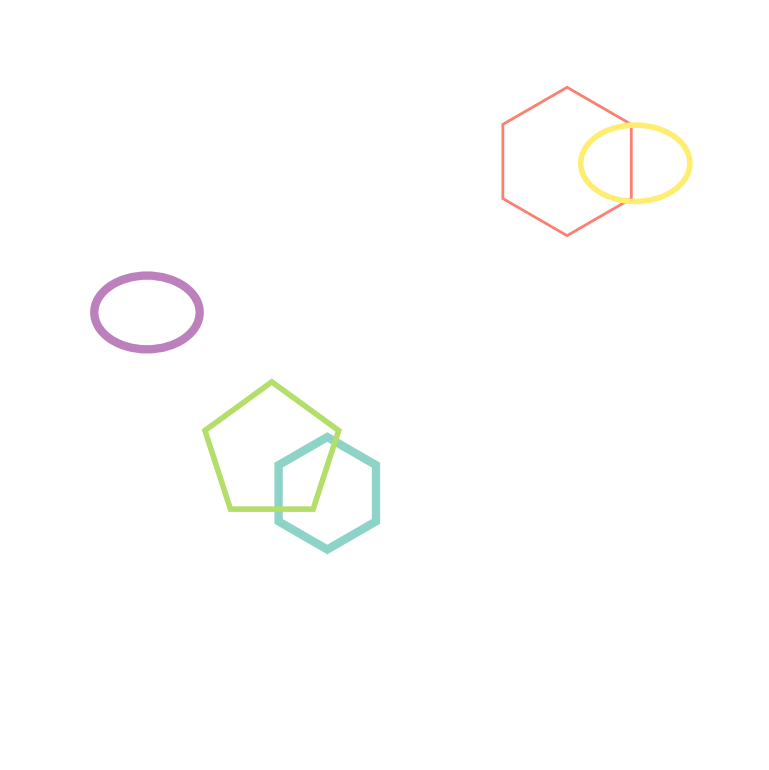[{"shape": "hexagon", "thickness": 3, "radius": 0.37, "center": [0.425, 0.359]}, {"shape": "hexagon", "thickness": 1, "radius": 0.48, "center": [0.736, 0.79]}, {"shape": "pentagon", "thickness": 2, "radius": 0.46, "center": [0.353, 0.413]}, {"shape": "oval", "thickness": 3, "radius": 0.34, "center": [0.191, 0.594]}, {"shape": "oval", "thickness": 2, "radius": 0.35, "center": [0.825, 0.788]}]